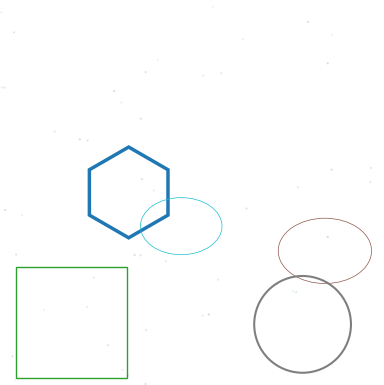[{"shape": "hexagon", "thickness": 2.5, "radius": 0.59, "center": [0.334, 0.5]}, {"shape": "square", "thickness": 1, "radius": 0.72, "center": [0.186, 0.163]}, {"shape": "oval", "thickness": 0.5, "radius": 0.61, "center": [0.844, 0.348]}, {"shape": "circle", "thickness": 1.5, "radius": 0.63, "center": [0.786, 0.157]}, {"shape": "oval", "thickness": 0.5, "radius": 0.53, "center": [0.471, 0.413]}]